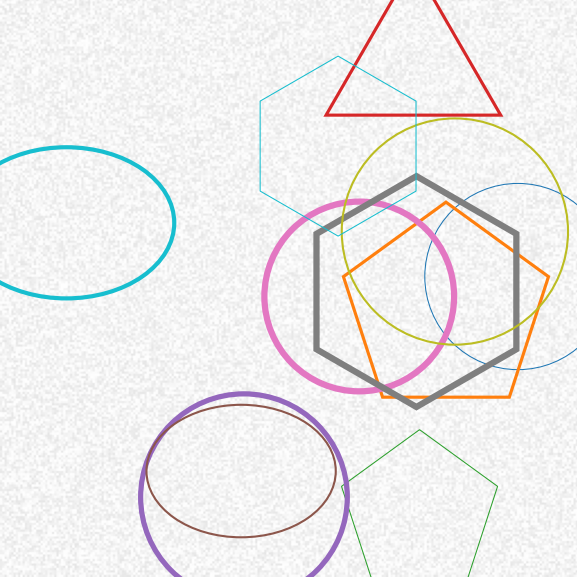[{"shape": "circle", "thickness": 0.5, "radius": 0.81, "center": [0.897, 0.52]}, {"shape": "pentagon", "thickness": 1.5, "radius": 0.93, "center": [0.772, 0.462]}, {"shape": "pentagon", "thickness": 0.5, "radius": 0.71, "center": [0.726, 0.113]}, {"shape": "triangle", "thickness": 1.5, "radius": 0.87, "center": [0.716, 0.887]}, {"shape": "circle", "thickness": 2.5, "radius": 0.89, "center": [0.422, 0.138]}, {"shape": "oval", "thickness": 1, "radius": 0.82, "center": [0.418, 0.183]}, {"shape": "circle", "thickness": 3, "radius": 0.82, "center": [0.622, 0.486]}, {"shape": "hexagon", "thickness": 3, "radius": 1.0, "center": [0.721, 0.494]}, {"shape": "circle", "thickness": 1, "radius": 0.98, "center": [0.788, 0.598]}, {"shape": "oval", "thickness": 2, "radius": 0.93, "center": [0.115, 0.613]}, {"shape": "hexagon", "thickness": 0.5, "radius": 0.78, "center": [0.585, 0.746]}]